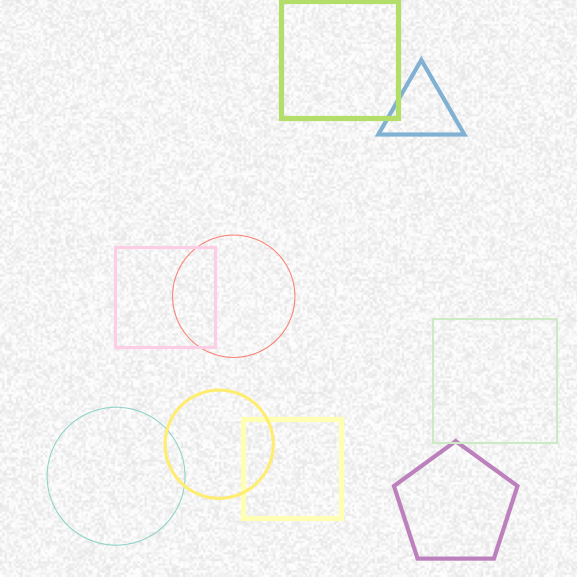[{"shape": "circle", "thickness": 0.5, "radius": 0.6, "center": [0.201, 0.175]}, {"shape": "square", "thickness": 2.5, "radius": 0.43, "center": [0.505, 0.188]}, {"shape": "circle", "thickness": 0.5, "radius": 0.53, "center": [0.405, 0.486]}, {"shape": "triangle", "thickness": 2, "radius": 0.43, "center": [0.73, 0.809]}, {"shape": "square", "thickness": 2.5, "radius": 0.5, "center": [0.587, 0.896]}, {"shape": "square", "thickness": 1.5, "radius": 0.43, "center": [0.285, 0.484]}, {"shape": "pentagon", "thickness": 2, "radius": 0.56, "center": [0.789, 0.123]}, {"shape": "square", "thickness": 1, "radius": 0.54, "center": [0.858, 0.34]}, {"shape": "circle", "thickness": 1.5, "radius": 0.47, "center": [0.38, 0.23]}]